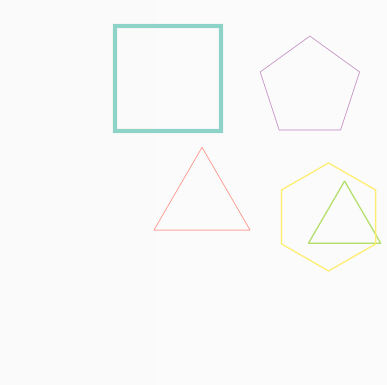[{"shape": "square", "thickness": 3, "radius": 0.68, "center": [0.434, 0.796]}, {"shape": "triangle", "thickness": 0.5, "radius": 0.72, "center": [0.521, 0.474]}, {"shape": "triangle", "thickness": 1, "radius": 0.54, "center": [0.889, 0.422]}, {"shape": "pentagon", "thickness": 0.5, "radius": 0.67, "center": [0.8, 0.771]}, {"shape": "hexagon", "thickness": 1, "radius": 0.7, "center": [0.848, 0.436]}]